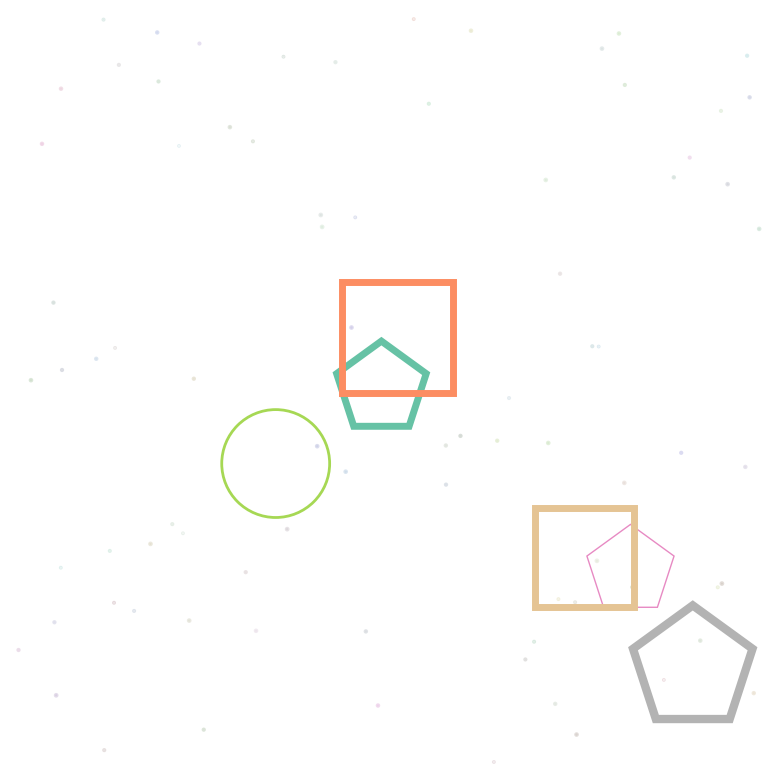[{"shape": "pentagon", "thickness": 2.5, "radius": 0.31, "center": [0.495, 0.496]}, {"shape": "square", "thickness": 2.5, "radius": 0.36, "center": [0.516, 0.561]}, {"shape": "pentagon", "thickness": 0.5, "radius": 0.3, "center": [0.819, 0.259]}, {"shape": "circle", "thickness": 1, "radius": 0.35, "center": [0.358, 0.398]}, {"shape": "square", "thickness": 2.5, "radius": 0.32, "center": [0.76, 0.276]}, {"shape": "pentagon", "thickness": 3, "radius": 0.41, "center": [0.9, 0.132]}]